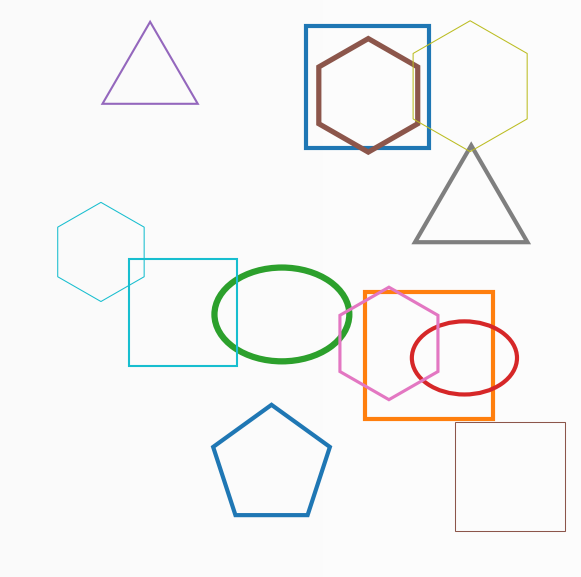[{"shape": "pentagon", "thickness": 2, "radius": 0.53, "center": [0.467, 0.193]}, {"shape": "square", "thickness": 2, "radius": 0.53, "center": [0.632, 0.848]}, {"shape": "square", "thickness": 2, "radius": 0.55, "center": [0.738, 0.383]}, {"shape": "oval", "thickness": 3, "radius": 0.58, "center": [0.485, 0.455]}, {"shape": "oval", "thickness": 2, "radius": 0.45, "center": [0.799, 0.379]}, {"shape": "triangle", "thickness": 1, "radius": 0.47, "center": [0.258, 0.867]}, {"shape": "hexagon", "thickness": 2.5, "radius": 0.49, "center": [0.634, 0.834]}, {"shape": "square", "thickness": 0.5, "radius": 0.47, "center": [0.878, 0.174]}, {"shape": "hexagon", "thickness": 1.5, "radius": 0.49, "center": [0.669, 0.404]}, {"shape": "triangle", "thickness": 2, "radius": 0.56, "center": [0.811, 0.636]}, {"shape": "hexagon", "thickness": 0.5, "radius": 0.57, "center": [0.809, 0.85]}, {"shape": "hexagon", "thickness": 0.5, "radius": 0.43, "center": [0.174, 0.563]}, {"shape": "square", "thickness": 1, "radius": 0.46, "center": [0.315, 0.459]}]